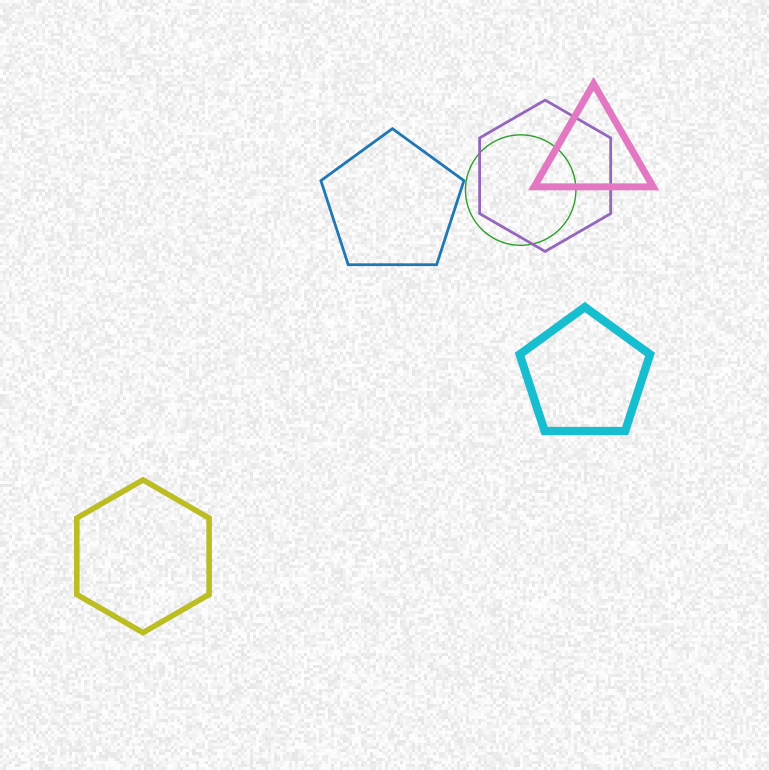[{"shape": "pentagon", "thickness": 1, "radius": 0.49, "center": [0.51, 0.735]}, {"shape": "circle", "thickness": 0.5, "radius": 0.36, "center": [0.676, 0.753]}, {"shape": "hexagon", "thickness": 1, "radius": 0.49, "center": [0.708, 0.772]}, {"shape": "triangle", "thickness": 2.5, "radius": 0.45, "center": [0.771, 0.802]}, {"shape": "hexagon", "thickness": 2, "radius": 0.5, "center": [0.186, 0.278]}, {"shape": "pentagon", "thickness": 3, "radius": 0.45, "center": [0.76, 0.512]}]